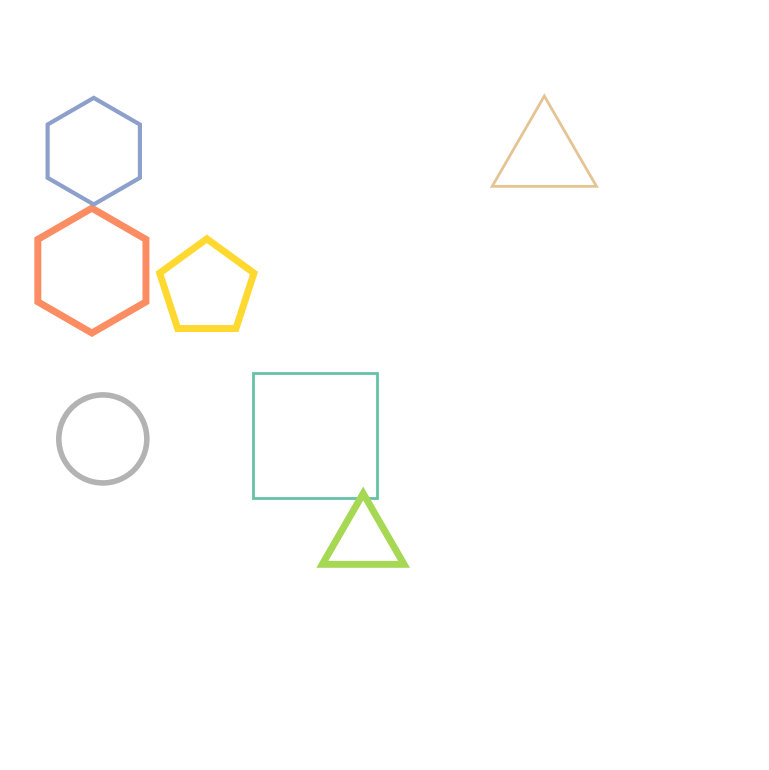[{"shape": "square", "thickness": 1, "radius": 0.4, "center": [0.409, 0.434]}, {"shape": "hexagon", "thickness": 2.5, "radius": 0.41, "center": [0.119, 0.649]}, {"shape": "hexagon", "thickness": 1.5, "radius": 0.35, "center": [0.122, 0.804]}, {"shape": "triangle", "thickness": 2.5, "radius": 0.31, "center": [0.472, 0.298]}, {"shape": "pentagon", "thickness": 2.5, "radius": 0.32, "center": [0.269, 0.625]}, {"shape": "triangle", "thickness": 1, "radius": 0.39, "center": [0.707, 0.797]}, {"shape": "circle", "thickness": 2, "radius": 0.29, "center": [0.134, 0.43]}]